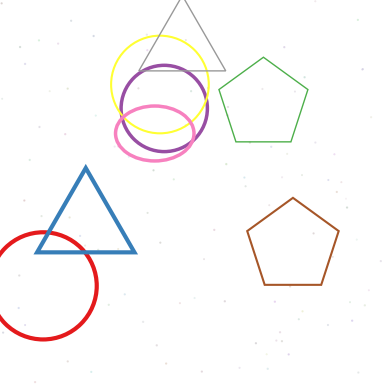[{"shape": "circle", "thickness": 3, "radius": 0.7, "center": [0.112, 0.258]}, {"shape": "triangle", "thickness": 3, "radius": 0.73, "center": [0.223, 0.418]}, {"shape": "pentagon", "thickness": 1, "radius": 0.61, "center": [0.684, 0.73]}, {"shape": "circle", "thickness": 2.5, "radius": 0.56, "center": [0.427, 0.718]}, {"shape": "circle", "thickness": 1.5, "radius": 0.63, "center": [0.415, 0.781]}, {"shape": "pentagon", "thickness": 1.5, "radius": 0.62, "center": [0.761, 0.361]}, {"shape": "oval", "thickness": 2.5, "radius": 0.51, "center": [0.402, 0.653]}, {"shape": "triangle", "thickness": 1, "radius": 0.65, "center": [0.473, 0.881]}]